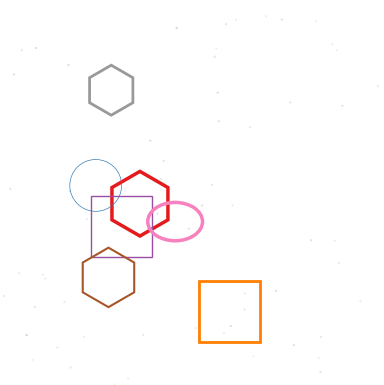[{"shape": "hexagon", "thickness": 2.5, "radius": 0.42, "center": [0.363, 0.471]}, {"shape": "circle", "thickness": 0.5, "radius": 0.34, "center": [0.249, 0.518]}, {"shape": "square", "thickness": 1, "radius": 0.4, "center": [0.316, 0.411]}, {"shape": "square", "thickness": 2, "radius": 0.39, "center": [0.596, 0.191]}, {"shape": "hexagon", "thickness": 1.5, "radius": 0.39, "center": [0.282, 0.279]}, {"shape": "oval", "thickness": 2.5, "radius": 0.36, "center": [0.455, 0.424]}, {"shape": "hexagon", "thickness": 2, "radius": 0.32, "center": [0.289, 0.766]}]